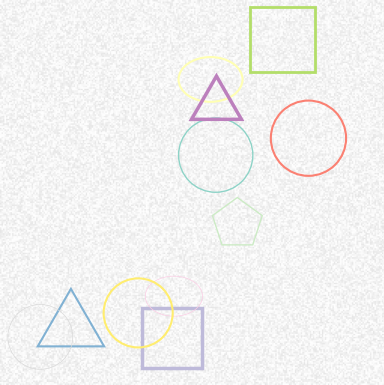[{"shape": "circle", "thickness": 1, "radius": 0.48, "center": [0.56, 0.597]}, {"shape": "oval", "thickness": 1.5, "radius": 0.42, "center": [0.547, 0.794]}, {"shape": "square", "thickness": 2.5, "radius": 0.39, "center": [0.447, 0.122]}, {"shape": "circle", "thickness": 1.5, "radius": 0.49, "center": [0.801, 0.641]}, {"shape": "triangle", "thickness": 1.5, "radius": 0.5, "center": [0.184, 0.15]}, {"shape": "square", "thickness": 2, "radius": 0.42, "center": [0.733, 0.897]}, {"shape": "oval", "thickness": 0.5, "radius": 0.37, "center": [0.452, 0.231]}, {"shape": "circle", "thickness": 0.5, "radius": 0.42, "center": [0.105, 0.125]}, {"shape": "triangle", "thickness": 2.5, "radius": 0.37, "center": [0.562, 0.727]}, {"shape": "pentagon", "thickness": 1, "radius": 0.34, "center": [0.616, 0.419]}, {"shape": "circle", "thickness": 1.5, "radius": 0.45, "center": [0.359, 0.187]}]